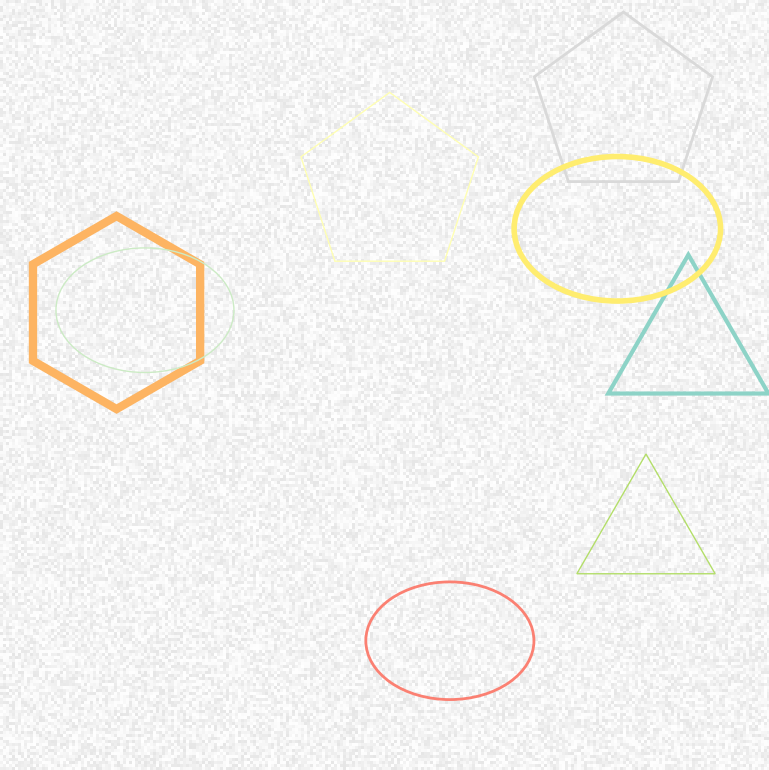[{"shape": "triangle", "thickness": 1.5, "radius": 0.6, "center": [0.894, 0.549]}, {"shape": "pentagon", "thickness": 0.5, "radius": 0.61, "center": [0.506, 0.759]}, {"shape": "oval", "thickness": 1, "radius": 0.55, "center": [0.584, 0.168]}, {"shape": "hexagon", "thickness": 3, "radius": 0.63, "center": [0.151, 0.594]}, {"shape": "triangle", "thickness": 0.5, "radius": 0.52, "center": [0.839, 0.307]}, {"shape": "pentagon", "thickness": 1, "radius": 0.61, "center": [0.81, 0.863]}, {"shape": "oval", "thickness": 0.5, "radius": 0.58, "center": [0.188, 0.597]}, {"shape": "oval", "thickness": 2, "radius": 0.67, "center": [0.802, 0.703]}]